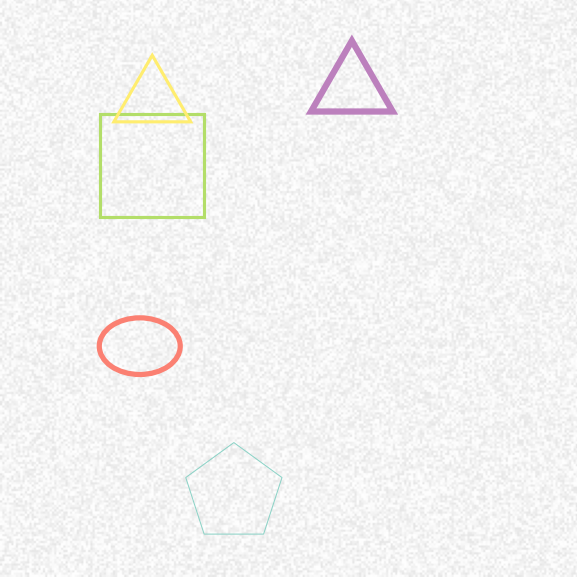[{"shape": "pentagon", "thickness": 0.5, "radius": 0.44, "center": [0.405, 0.145]}, {"shape": "oval", "thickness": 2.5, "radius": 0.35, "center": [0.242, 0.4]}, {"shape": "square", "thickness": 1.5, "radius": 0.45, "center": [0.264, 0.713]}, {"shape": "triangle", "thickness": 3, "radius": 0.41, "center": [0.609, 0.847]}, {"shape": "triangle", "thickness": 1.5, "radius": 0.38, "center": [0.264, 0.827]}]